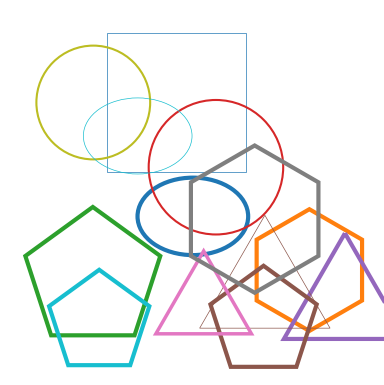[{"shape": "square", "thickness": 0.5, "radius": 0.91, "center": [0.459, 0.734]}, {"shape": "oval", "thickness": 3, "radius": 0.72, "center": [0.501, 0.438]}, {"shape": "hexagon", "thickness": 3, "radius": 0.79, "center": [0.804, 0.298]}, {"shape": "pentagon", "thickness": 3, "radius": 0.92, "center": [0.241, 0.278]}, {"shape": "circle", "thickness": 1.5, "radius": 0.87, "center": [0.561, 0.566]}, {"shape": "triangle", "thickness": 3, "radius": 0.92, "center": [0.896, 0.211]}, {"shape": "pentagon", "thickness": 3, "radius": 0.73, "center": [0.685, 0.165]}, {"shape": "triangle", "thickness": 0.5, "radius": 0.98, "center": [0.688, 0.245]}, {"shape": "triangle", "thickness": 2.5, "radius": 0.72, "center": [0.529, 0.205]}, {"shape": "hexagon", "thickness": 3, "radius": 0.96, "center": [0.661, 0.431]}, {"shape": "circle", "thickness": 1.5, "radius": 0.74, "center": [0.242, 0.734]}, {"shape": "pentagon", "thickness": 3, "radius": 0.68, "center": [0.258, 0.162]}, {"shape": "oval", "thickness": 0.5, "radius": 0.71, "center": [0.358, 0.647]}]